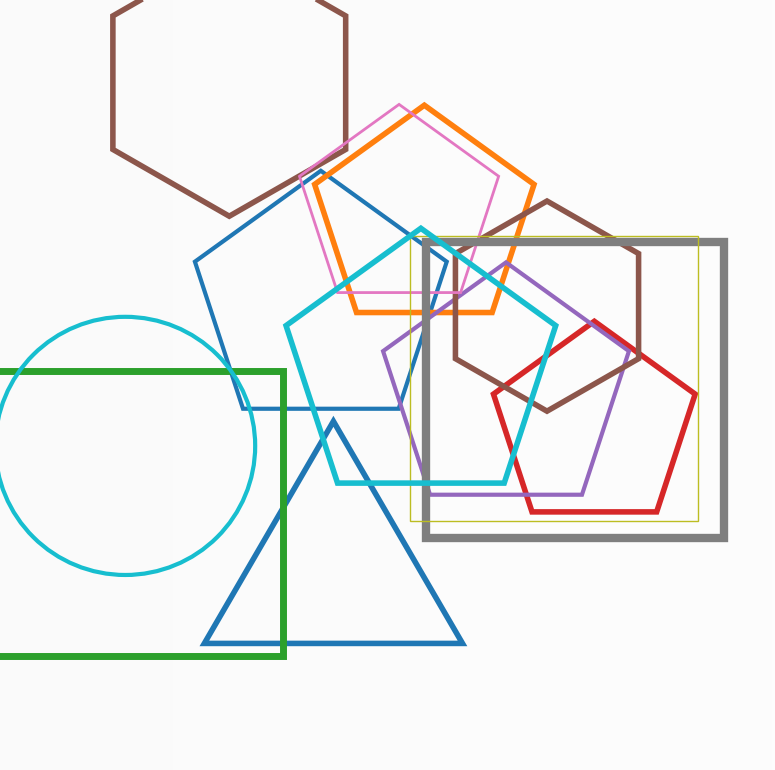[{"shape": "pentagon", "thickness": 1.5, "radius": 0.85, "center": [0.414, 0.607]}, {"shape": "triangle", "thickness": 2, "radius": 0.96, "center": [0.43, 0.261]}, {"shape": "pentagon", "thickness": 2, "radius": 0.74, "center": [0.548, 0.715]}, {"shape": "square", "thickness": 2.5, "radius": 0.92, "center": [0.181, 0.333]}, {"shape": "pentagon", "thickness": 2, "radius": 0.68, "center": [0.767, 0.446]}, {"shape": "pentagon", "thickness": 1.5, "radius": 0.83, "center": [0.653, 0.492]}, {"shape": "hexagon", "thickness": 2, "radius": 0.68, "center": [0.706, 0.602]}, {"shape": "hexagon", "thickness": 2, "radius": 0.87, "center": [0.296, 0.893]}, {"shape": "pentagon", "thickness": 1, "radius": 0.68, "center": [0.515, 0.729]}, {"shape": "square", "thickness": 3, "radius": 0.96, "center": [0.742, 0.494]}, {"shape": "square", "thickness": 0.5, "radius": 0.93, "center": [0.715, 0.508]}, {"shape": "pentagon", "thickness": 2, "radius": 0.91, "center": [0.543, 0.521]}, {"shape": "circle", "thickness": 1.5, "radius": 0.84, "center": [0.162, 0.421]}]